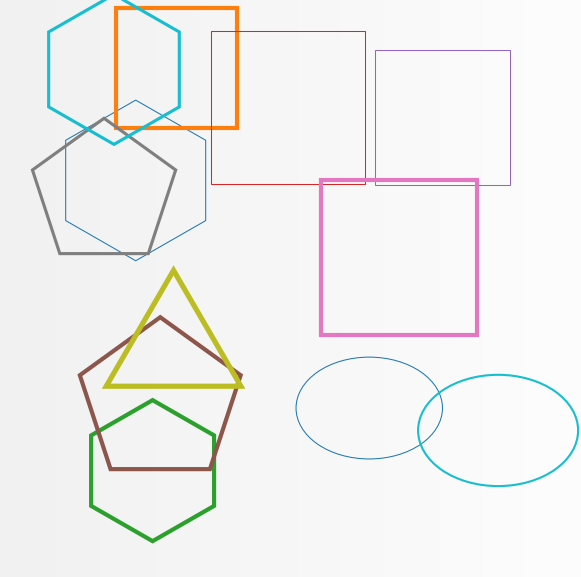[{"shape": "oval", "thickness": 0.5, "radius": 0.63, "center": [0.635, 0.293]}, {"shape": "hexagon", "thickness": 0.5, "radius": 0.7, "center": [0.233, 0.687]}, {"shape": "square", "thickness": 2, "radius": 0.52, "center": [0.303, 0.881]}, {"shape": "hexagon", "thickness": 2, "radius": 0.61, "center": [0.263, 0.184]}, {"shape": "square", "thickness": 0.5, "radius": 0.66, "center": [0.495, 0.813]}, {"shape": "square", "thickness": 0.5, "radius": 0.58, "center": [0.761, 0.796]}, {"shape": "pentagon", "thickness": 2, "radius": 0.73, "center": [0.276, 0.304]}, {"shape": "square", "thickness": 2, "radius": 0.67, "center": [0.686, 0.553]}, {"shape": "pentagon", "thickness": 1.5, "radius": 0.65, "center": [0.179, 0.665]}, {"shape": "triangle", "thickness": 2.5, "radius": 0.67, "center": [0.299, 0.397]}, {"shape": "hexagon", "thickness": 1.5, "radius": 0.65, "center": [0.196, 0.879]}, {"shape": "oval", "thickness": 1, "radius": 0.69, "center": [0.857, 0.254]}]